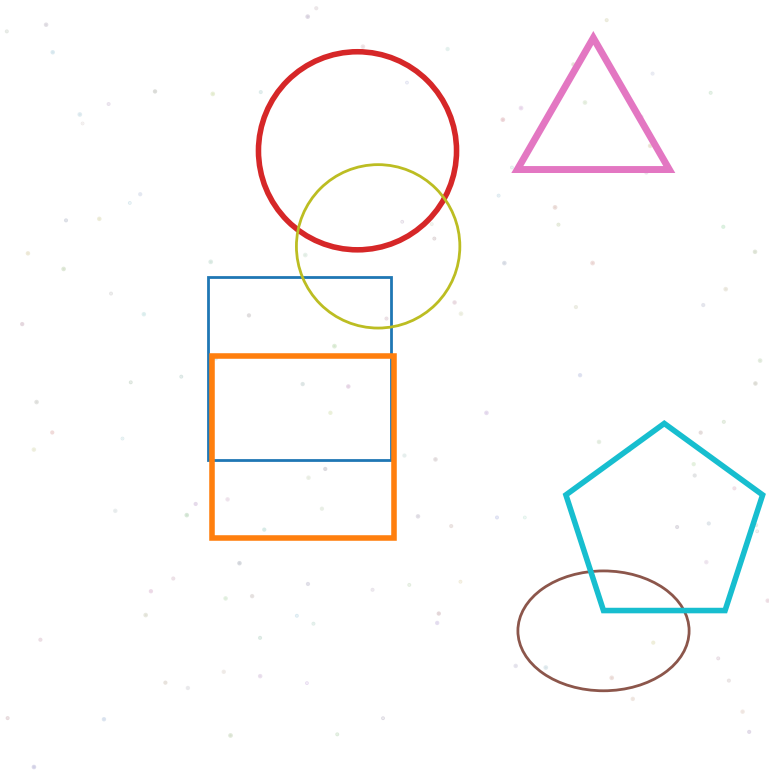[{"shape": "square", "thickness": 1, "radius": 0.59, "center": [0.389, 0.521]}, {"shape": "square", "thickness": 2, "radius": 0.59, "center": [0.393, 0.42]}, {"shape": "circle", "thickness": 2, "radius": 0.64, "center": [0.464, 0.804]}, {"shape": "oval", "thickness": 1, "radius": 0.56, "center": [0.784, 0.181]}, {"shape": "triangle", "thickness": 2.5, "radius": 0.57, "center": [0.771, 0.837]}, {"shape": "circle", "thickness": 1, "radius": 0.53, "center": [0.491, 0.68]}, {"shape": "pentagon", "thickness": 2, "radius": 0.67, "center": [0.863, 0.316]}]